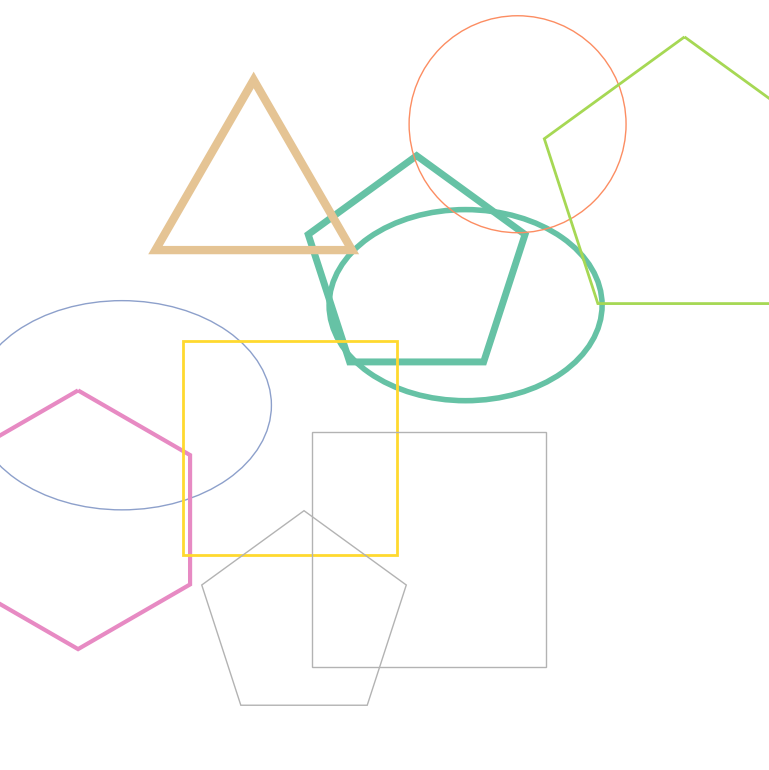[{"shape": "oval", "thickness": 2, "radius": 0.89, "center": [0.605, 0.604]}, {"shape": "pentagon", "thickness": 2.5, "radius": 0.74, "center": [0.541, 0.65]}, {"shape": "circle", "thickness": 0.5, "radius": 0.7, "center": [0.672, 0.839]}, {"shape": "oval", "thickness": 0.5, "radius": 0.97, "center": [0.158, 0.474]}, {"shape": "hexagon", "thickness": 1.5, "radius": 0.84, "center": [0.101, 0.325]}, {"shape": "pentagon", "thickness": 1, "radius": 0.96, "center": [0.889, 0.761]}, {"shape": "square", "thickness": 1, "radius": 0.69, "center": [0.377, 0.419]}, {"shape": "triangle", "thickness": 3, "radius": 0.74, "center": [0.329, 0.749]}, {"shape": "square", "thickness": 0.5, "radius": 0.76, "center": [0.558, 0.286]}, {"shape": "pentagon", "thickness": 0.5, "radius": 0.7, "center": [0.395, 0.197]}]